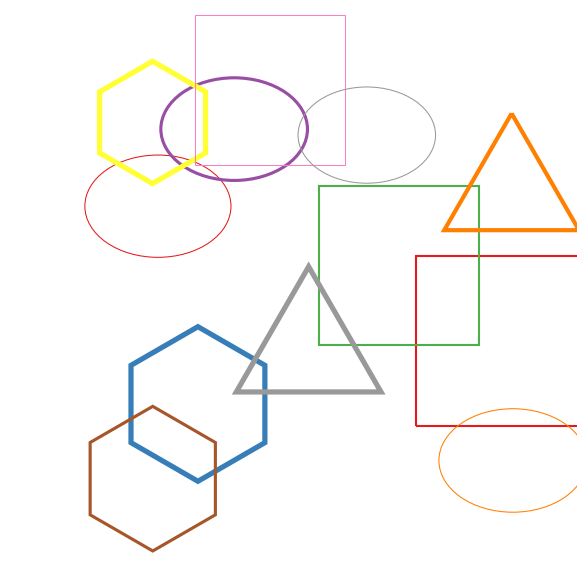[{"shape": "square", "thickness": 1, "radius": 0.74, "center": [0.868, 0.408]}, {"shape": "oval", "thickness": 0.5, "radius": 0.63, "center": [0.273, 0.642]}, {"shape": "hexagon", "thickness": 2.5, "radius": 0.67, "center": [0.343, 0.3]}, {"shape": "square", "thickness": 1, "radius": 0.69, "center": [0.691, 0.54]}, {"shape": "oval", "thickness": 1.5, "radius": 0.63, "center": [0.405, 0.776]}, {"shape": "triangle", "thickness": 2, "radius": 0.67, "center": [0.886, 0.668]}, {"shape": "oval", "thickness": 0.5, "radius": 0.64, "center": [0.888, 0.202]}, {"shape": "hexagon", "thickness": 2.5, "radius": 0.53, "center": [0.264, 0.787]}, {"shape": "hexagon", "thickness": 1.5, "radius": 0.63, "center": [0.265, 0.17]}, {"shape": "square", "thickness": 0.5, "radius": 0.65, "center": [0.467, 0.843]}, {"shape": "oval", "thickness": 0.5, "radius": 0.6, "center": [0.635, 0.765]}, {"shape": "triangle", "thickness": 2.5, "radius": 0.72, "center": [0.534, 0.393]}]